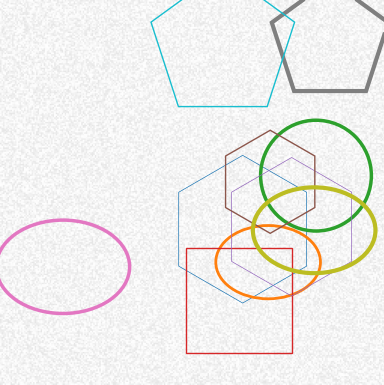[{"shape": "hexagon", "thickness": 0.5, "radius": 0.96, "center": [0.63, 0.405]}, {"shape": "oval", "thickness": 2, "radius": 0.68, "center": [0.696, 0.319]}, {"shape": "circle", "thickness": 2.5, "radius": 0.72, "center": [0.821, 0.544]}, {"shape": "square", "thickness": 1, "radius": 0.68, "center": [0.621, 0.219]}, {"shape": "hexagon", "thickness": 0.5, "radius": 0.9, "center": [0.757, 0.411]}, {"shape": "hexagon", "thickness": 1, "radius": 0.67, "center": [0.702, 0.528]}, {"shape": "oval", "thickness": 2.5, "radius": 0.87, "center": [0.163, 0.307]}, {"shape": "pentagon", "thickness": 3, "radius": 0.8, "center": [0.857, 0.892]}, {"shape": "oval", "thickness": 3, "radius": 0.8, "center": [0.816, 0.402]}, {"shape": "pentagon", "thickness": 1, "radius": 0.98, "center": [0.579, 0.882]}]